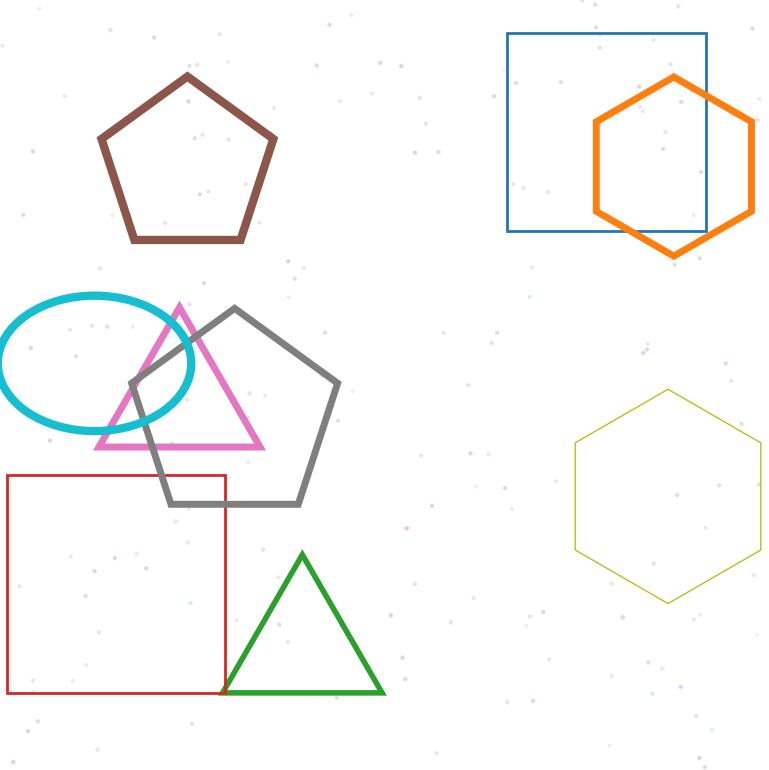[{"shape": "square", "thickness": 1, "radius": 0.65, "center": [0.788, 0.828]}, {"shape": "hexagon", "thickness": 2.5, "radius": 0.58, "center": [0.875, 0.784]}, {"shape": "triangle", "thickness": 2, "radius": 0.6, "center": [0.393, 0.16]}, {"shape": "square", "thickness": 1, "radius": 0.71, "center": [0.15, 0.242]}, {"shape": "pentagon", "thickness": 3, "radius": 0.59, "center": [0.243, 0.783]}, {"shape": "triangle", "thickness": 2.5, "radius": 0.6, "center": [0.233, 0.48]}, {"shape": "pentagon", "thickness": 2.5, "radius": 0.7, "center": [0.305, 0.459]}, {"shape": "hexagon", "thickness": 0.5, "radius": 0.7, "center": [0.868, 0.355]}, {"shape": "oval", "thickness": 3, "radius": 0.63, "center": [0.123, 0.528]}]